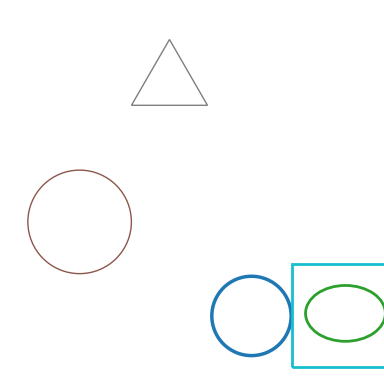[{"shape": "circle", "thickness": 2.5, "radius": 0.52, "center": [0.653, 0.179]}, {"shape": "oval", "thickness": 2, "radius": 0.52, "center": [0.897, 0.186]}, {"shape": "circle", "thickness": 1, "radius": 0.67, "center": [0.207, 0.424]}, {"shape": "triangle", "thickness": 1, "radius": 0.57, "center": [0.44, 0.783]}, {"shape": "square", "thickness": 2, "radius": 0.67, "center": [0.893, 0.181]}]